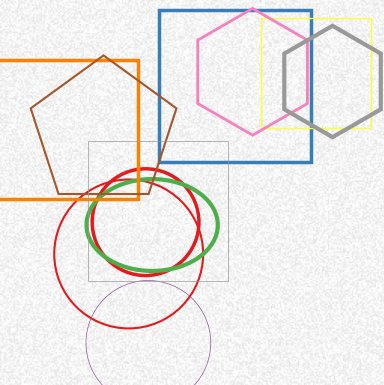[{"shape": "circle", "thickness": 2.5, "radius": 0.69, "center": [0.378, 0.423]}, {"shape": "circle", "thickness": 1.5, "radius": 0.97, "center": [0.334, 0.34]}, {"shape": "square", "thickness": 2.5, "radius": 0.99, "center": [0.61, 0.777]}, {"shape": "oval", "thickness": 3, "radius": 0.85, "center": [0.395, 0.416]}, {"shape": "circle", "thickness": 0.5, "radius": 0.81, "center": [0.385, 0.109]}, {"shape": "square", "thickness": 2.5, "radius": 0.91, "center": [0.178, 0.664]}, {"shape": "square", "thickness": 1, "radius": 0.72, "center": [0.82, 0.811]}, {"shape": "pentagon", "thickness": 1.5, "radius": 1.0, "center": [0.269, 0.657]}, {"shape": "hexagon", "thickness": 2, "radius": 0.82, "center": [0.656, 0.813]}, {"shape": "hexagon", "thickness": 3, "radius": 0.72, "center": [0.864, 0.788]}, {"shape": "square", "thickness": 0.5, "radius": 0.91, "center": [0.411, 0.452]}]